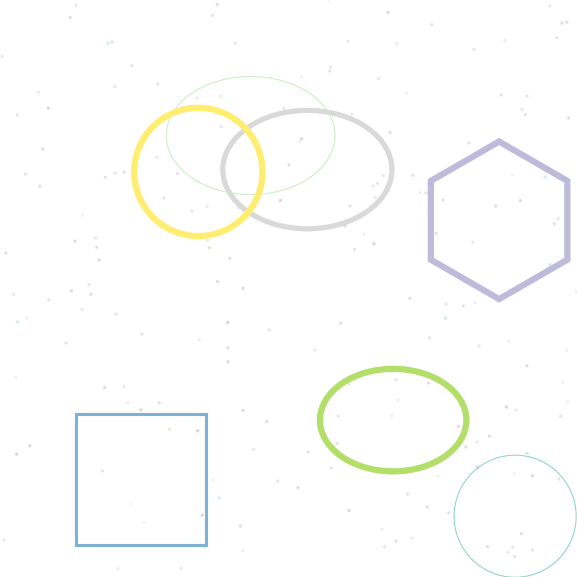[{"shape": "circle", "thickness": 0.5, "radius": 0.53, "center": [0.892, 0.105]}, {"shape": "hexagon", "thickness": 3, "radius": 0.68, "center": [0.864, 0.618]}, {"shape": "square", "thickness": 1.5, "radius": 0.57, "center": [0.244, 0.168]}, {"shape": "oval", "thickness": 3, "radius": 0.63, "center": [0.681, 0.272]}, {"shape": "oval", "thickness": 2.5, "radius": 0.73, "center": [0.532, 0.705]}, {"shape": "oval", "thickness": 0.5, "radius": 0.73, "center": [0.434, 0.764]}, {"shape": "circle", "thickness": 3, "radius": 0.56, "center": [0.343, 0.701]}]